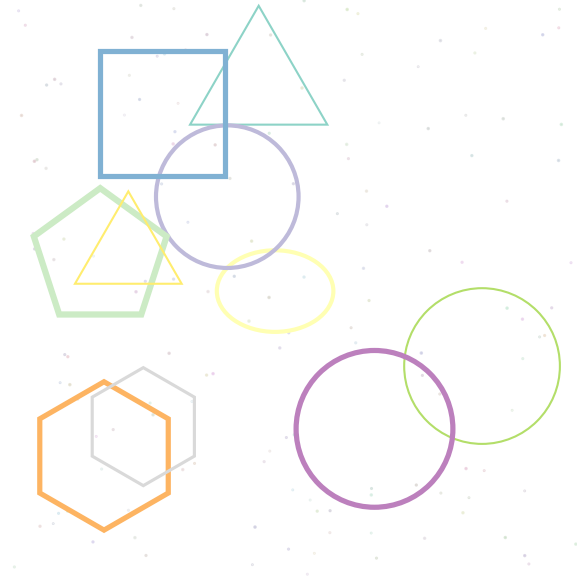[{"shape": "triangle", "thickness": 1, "radius": 0.69, "center": [0.448, 0.852]}, {"shape": "oval", "thickness": 2, "radius": 0.5, "center": [0.476, 0.495]}, {"shape": "circle", "thickness": 2, "radius": 0.62, "center": [0.394, 0.659]}, {"shape": "square", "thickness": 2.5, "radius": 0.54, "center": [0.281, 0.802]}, {"shape": "hexagon", "thickness": 2.5, "radius": 0.64, "center": [0.18, 0.21]}, {"shape": "circle", "thickness": 1, "radius": 0.67, "center": [0.835, 0.365]}, {"shape": "hexagon", "thickness": 1.5, "radius": 0.51, "center": [0.248, 0.26]}, {"shape": "circle", "thickness": 2.5, "radius": 0.68, "center": [0.648, 0.257]}, {"shape": "pentagon", "thickness": 3, "radius": 0.6, "center": [0.174, 0.552]}, {"shape": "triangle", "thickness": 1, "radius": 0.53, "center": [0.222, 0.561]}]